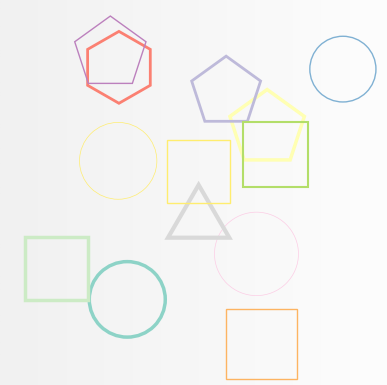[{"shape": "circle", "thickness": 2.5, "radius": 0.49, "center": [0.328, 0.222]}, {"shape": "pentagon", "thickness": 2.5, "radius": 0.51, "center": [0.689, 0.666]}, {"shape": "pentagon", "thickness": 2, "radius": 0.47, "center": [0.584, 0.761]}, {"shape": "hexagon", "thickness": 2, "radius": 0.47, "center": [0.307, 0.825]}, {"shape": "circle", "thickness": 1, "radius": 0.43, "center": [0.885, 0.82]}, {"shape": "square", "thickness": 1, "radius": 0.45, "center": [0.674, 0.106]}, {"shape": "square", "thickness": 1.5, "radius": 0.42, "center": [0.711, 0.599]}, {"shape": "circle", "thickness": 0.5, "radius": 0.54, "center": [0.662, 0.341]}, {"shape": "triangle", "thickness": 3, "radius": 0.46, "center": [0.513, 0.428]}, {"shape": "pentagon", "thickness": 1, "radius": 0.48, "center": [0.285, 0.862]}, {"shape": "square", "thickness": 2.5, "radius": 0.41, "center": [0.146, 0.303]}, {"shape": "circle", "thickness": 0.5, "radius": 0.5, "center": [0.305, 0.582]}, {"shape": "square", "thickness": 1, "radius": 0.41, "center": [0.512, 0.555]}]